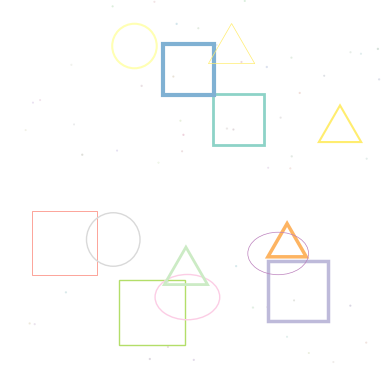[{"shape": "square", "thickness": 2, "radius": 0.33, "center": [0.62, 0.69]}, {"shape": "circle", "thickness": 1.5, "radius": 0.29, "center": [0.349, 0.88]}, {"shape": "square", "thickness": 2.5, "radius": 0.39, "center": [0.775, 0.245]}, {"shape": "square", "thickness": 0.5, "radius": 0.42, "center": [0.167, 0.369]}, {"shape": "square", "thickness": 3, "radius": 0.33, "center": [0.489, 0.82]}, {"shape": "triangle", "thickness": 2.5, "radius": 0.29, "center": [0.746, 0.362]}, {"shape": "square", "thickness": 1, "radius": 0.43, "center": [0.395, 0.188]}, {"shape": "oval", "thickness": 1, "radius": 0.42, "center": [0.487, 0.228]}, {"shape": "circle", "thickness": 1, "radius": 0.35, "center": [0.294, 0.378]}, {"shape": "oval", "thickness": 0.5, "radius": 0.39, "center": [0.723, 0.342]}, {"shape": "triangle", "thickness": 2, "radius": 0.32, "center": [0.483, 0.293]}, {"shape": "triangle", "thickness": 0.5, "radius": 0.35, "center": [0.602, 0.869]}, {"shape": "triangle", "thickness": 1.5, "radius": 0.32, "center": [0.883, 0.663]}]